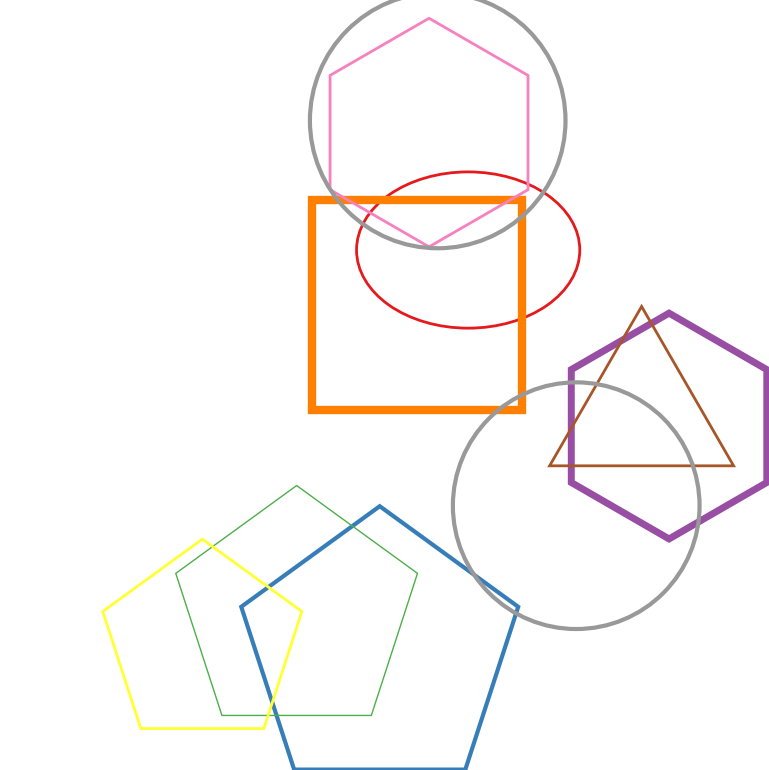[{"shape": "oval", "thickness": 1, "radius": 0.72, "center": [0.608, 0.675]}, {"shape": "pentagon", "thickness": 1.5, "radius": 0.95, "center": [0.493, 0.154]}, {"shape": "pentagon", "thickness": 0.5, "radius": 0.83, "center": [0.385, 0.204]}, {"shape": "hexagon", "thickness": 2.5, "radius": 0.73, "center": [0.869, 0.447]}, {"shape": "square", "thickness": 3, "radius": 0.68, "center": [0.542, 0.604]}, {"shape": "pentagon", "thickness": 1, "radius": 0.68, "center": [0.263, 0.164]}, {"shape": "triangle", "thickness": 1, "radius": 0.69, "center": [0.833, 0.464]}, {"shape": "hexagon", "thickness": 1, "radius": 0.74, "center": [0.557, 0.828]}, {"shape": "circle", "thickness": 1.5, "radius": 0.83, "center": [0.568, 0.844]}, {"shape": "circle", "thickness": 1.5, "radius": 0.8, "center": [0.748, 0.343]}]